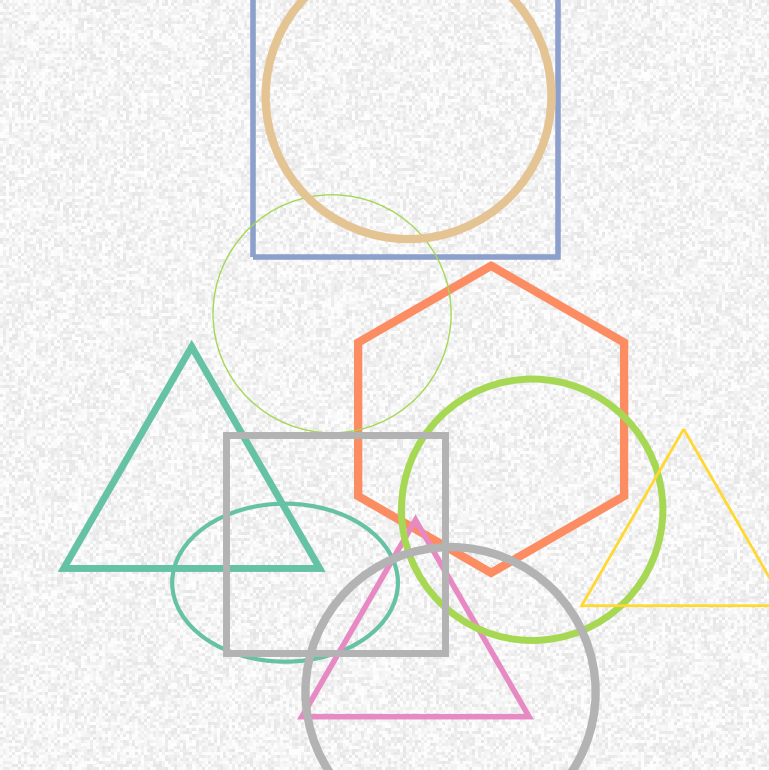[{"shape": "oval", "thickness": 1.5, "radius": 0.73, "center": [0.37, 0.243]}, {"shape": "triangle", "thickness": 2.5, "radius": 0.96, "center": [0.249, 0.358]}, {"shape": "hexagon", "thickness": 3, "radius": 1.0, "center": [0.638, 0.455]}, {"shape": "square", "thickness": 2, "radius": 0.99, "center": [0.527, 0.864]}, {"shape": "triangle", "thickness": 2, "radius": 0.85, "center": [0.54, 0.154]}, {"shape": "circle", "thickness": 0.5, "radius": 0.77, "center": [0.431, 0.592]}, {"shape": "circle", "thickness": 2.5, "radius": 0.85, "center": [0.691, 0.338]}, {"shape": "triangle", "thickness": 1, "radius": 0.76, "center": [0.888, 0.29]}, {"shape": "circle", "thickness": 3, "radius": 0.93, "center": [0.531, 0.875]}, {"shape": "circle", "thickness": 3, "radius": 0.94, "center": [0.585, 0.101]}, {"shape": "square", "thickness": 2.5, "radius": 0.71, "center": [0.436, 0.293]}]